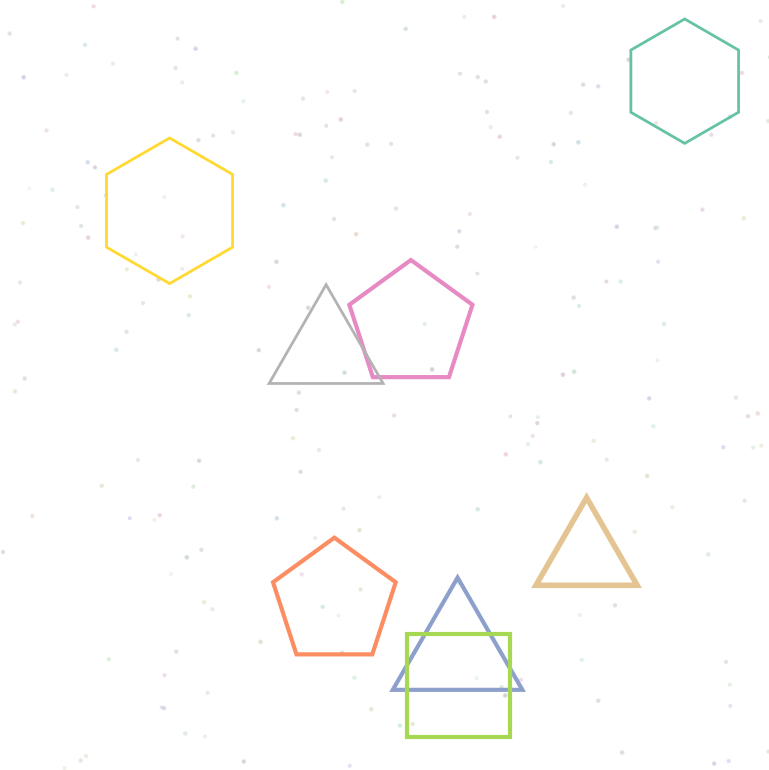[{"shape": "hexagon", "thickness": 1, "radius": 0.4, "center": [0.889, 0.895]}, {"shape": "pentagon", "thickness": 1.5, "radius": 0.42, "center": [0.434, 0.218]}, {"shape": "triangle", "thickness": 1.5, "radius": 0.49, "center": [0.594, 0.153]}, {"shape": "pentagon", "thickness": 1.5, "radius": 0.42, "center": [0.534, 0.578]}, {"shape": "square", "thickness": 1.5, "radius": 0.33, "center": [0.595, 0.11]}, {"shape": "hexagon", "thickness": 1, "radius": 0.47, "center": [0.22, 0.726]}, {"shape": "triangle", "thickness": 2, "radius": 0.38, "center": [0.762, 0.278]}, {"shape": "triangle", "thickness": 1, "radius": 0.43, "center": [0.424, 0.545]}]